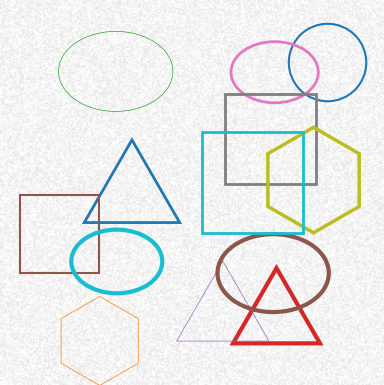[{"shape": "circle", "thickness": 1.5, "radius": 0.5, "center": [0.851, 0.838]}, {"shape": "triangle", "thickness": 2, "radius": 0.72, "center": [0.343, 0.493]}, {"shape": "hexagon", "thickness": 0.5, "radius": 0.58, "center": [0.259, 0.114]}, {"shape": "oval", "thickness": 0.5, "radius": 0.74, "center": [0.301, 0.815]}, {"shape": "triangle", "thickness": 3, "radius": 0.65, "center": [0.718, 0.173]}, {"shape": "triangle", "thickness": 0.5, "radius": 0.69, "center": [0.579, 0.183]}, {"shape": "oval", "thickness": 3, "radius": 0.72, "center": [0.71, 0.291]}, {"shape": "square", "thickness": 1.5, "radius": 0.51, "center": [0.155, 0.392]}, {"shape": "oval", "thickness": 2, "radius": 0.57, "center": [0.713, 0.812]}, {"shape": "square", "thickness": 2, "radius": 0.59, "center": [0.702, 0.639]}, {"shape": "hexagon", "thickness": 2.5, "radius": 0.68, "center": [0.814, 0.532]}, {"shape": "oval", "thickness": 3, "radius": 0.59, "center": [0.303, 0.321]}, {"shape": "square", "thickness": 2, "radius": 0.66, "center": [0.656, 0.526]}]